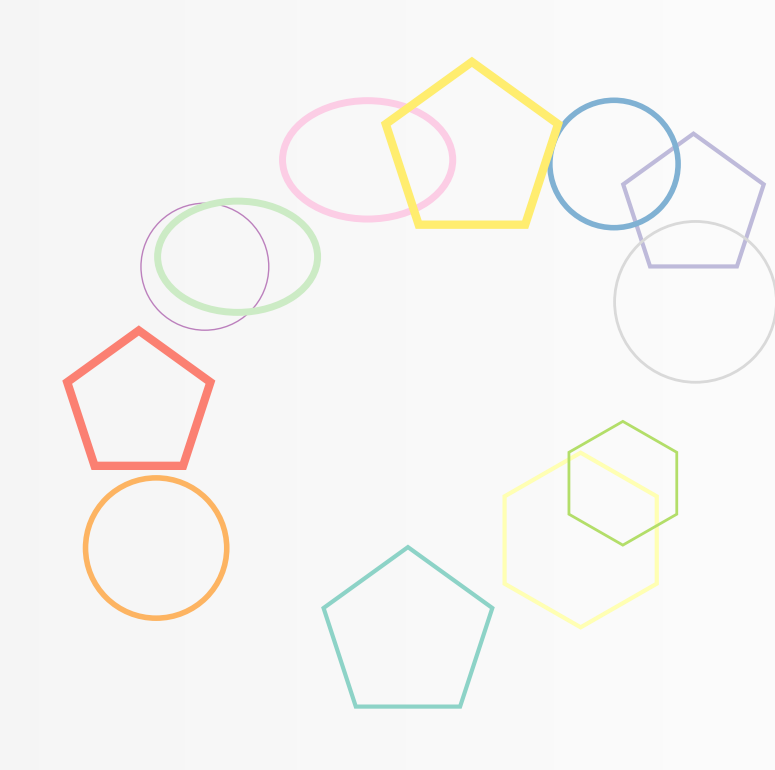[{"shape": "pentagon", "thickness": 1.5, "radius": 0.57, "center": [0.526, 0.175]}, {"shape": "hexagon", "thickness": 1.5, "radius": 0.57, "center": [0.749, 0.299]}, {"shape": "pentagon", "thickness": 1.5, "radius": 0.48, "center": [0.895, 0.731]}, {"shape": "pentagon", "thickness": 3, "radius": 0.49, "center": [0.179, 0.474]}, {"shape": "circle", "thickness": 2, "radius": 0.41, "center": [0.792, 0.787]}, {"shape": "circle", "thickness": 2, "radius": 0.46, "center": [0.201, 0.288]}, {"shape": "hexagon", "thickness": 1, "radius": 0.4, "center": [0.804, 0.372]}, {"shape": "oval", "thickness": 2.5, "radius": 0.55, "center": [0.474, 0.792]}, {"shape": "circle", "thickness": 1, "radius": 0.52, "center": [0.897, 0.608]}, {"shape": "circle", "thickness": 0.5, "radius": 0.41, "center": [0.264, 0.654]}, {"shape": "oval", "thickness": 2.5, "radius": 0.52, "center": [0.307, 0.667]}, {"shape": "pentagon", "thickness": 3, "radius": 0.58, "center": [0.609, 0.803]}]